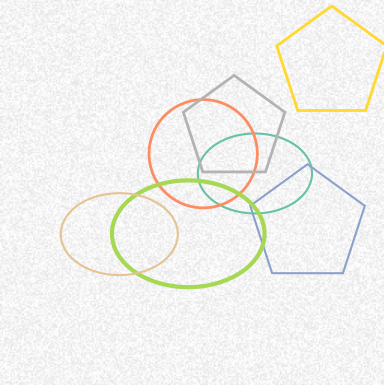[{"shape": "oval", "thickness": 1.5, "radius": 0.74, "center": [0.662, 0.549]}, {"shape": "circle", "thickness": 2, "radius": 0.7, "center": [0.528, 0.601]}, {"shape": "pentagon", "thickness": 1.5, "radius": 0.78, "center": [0.799, 0.417]}, {"shape": "oval", "thickness": 3, "radius": 0.99, "center": [0.489, 0.393]}, {"shape": "pentagon", "thickness": 2, "radius": 0.75, "center": [0.862, 0.834]}, {"shape": "oval", "thickness": 1.5, "radius": 0.76, "center": [0.31, 0.392]}, {"shape": "pentagon", "thickness": 2, "radius": 0.69, "center": [0.608, 0.666]}]